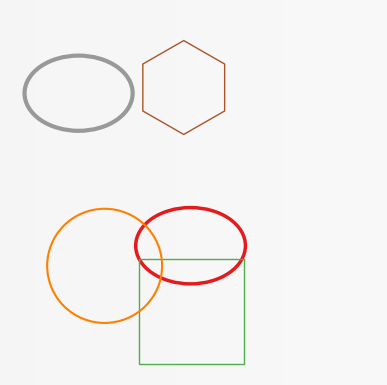[{"shape": "oval", "thickness": 2.5, "radius": 0.71, "center": [0.492, 0.362]}, {"shape": "square", "thickness": 1, "radius": 0.68, "center": [0.493, 0.191]}, {"shape": "circle", "thickness": 1.5, "radius": 0.74, "center": [0.27, 0.31]}, {"shape": "hexagon", "thickness": 1, "radius": 0.61, "center": [0.474, 0.773]}, {"shape": "oval", "thickness": 3, "radius": 0.7, "center": [0.203, 0.758]}]